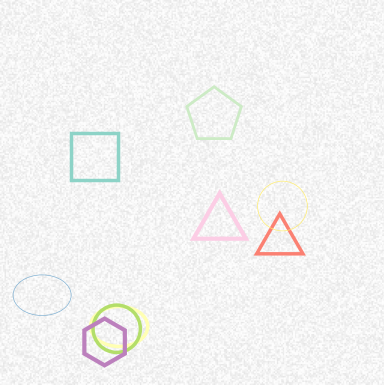[{"shape": "square", "thickness": 2.5, "radius": 0.31, "center": [0.245, 0.593]}, {"shape": "oval", "thickness": 2.5, "radius": 0.37, "center": [0.309, 0.152]}, {"shape": "triangle", "thickness": 2.5, "radius": 0.35, "center": [0.727, 0.375]}, {"shape": "oval", "thickness": 0.5, "radius": 0.38, "center": [0.109, 0.233]}, {"shape": "circle", "thickness": 2.5, "radius": 0.31, "center": [0.303, 0.146]}, {"shape": "triangle", "thickness": 3, "radius": 0.39, "center": [0.571, 0.419]}, {"shape": "hexagon", "thickness": 3, "radius": 0.3, "center": [0.272, 0.112]}, {"shape": "pentagon", "thickness": 2, "radius": 0.37, "center": [0.556, 0.7]}, {"shape": "circle", "thickness": 0.5, "radius": 0.32, "center": [0.734, 0.465]}]